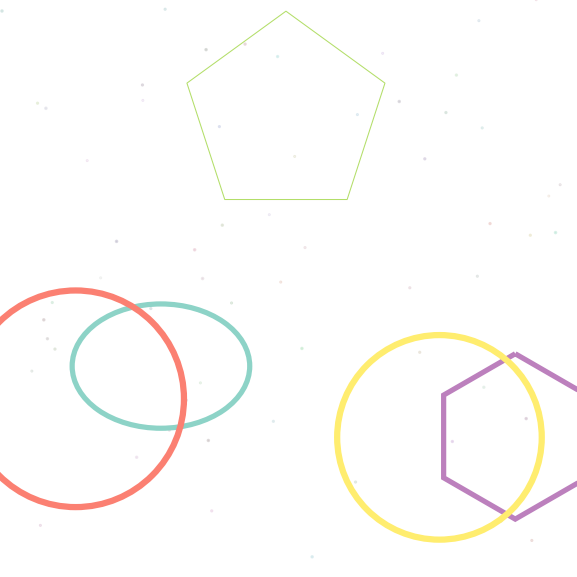[{"shape": "oval", "thickness": 2.5, "radius": 0.77, "center": [0.279, 0.365]}, {"shape": "circle", "thickness": 3, "radius": 0.94, "center": [0.131, 0.309]}, {"shape": "pentagon", "thickness": 0.5, "radius": 0.9, "center": [0.495, 0.8]}, {"shape": "hexagon", "thickness": 2.5, "radius": 0.72, "center": [0.892, 0.243]}, {"shape": "circle", "thickness": 3, "radius": 0.89, "center": [0.761, 0.242]}]